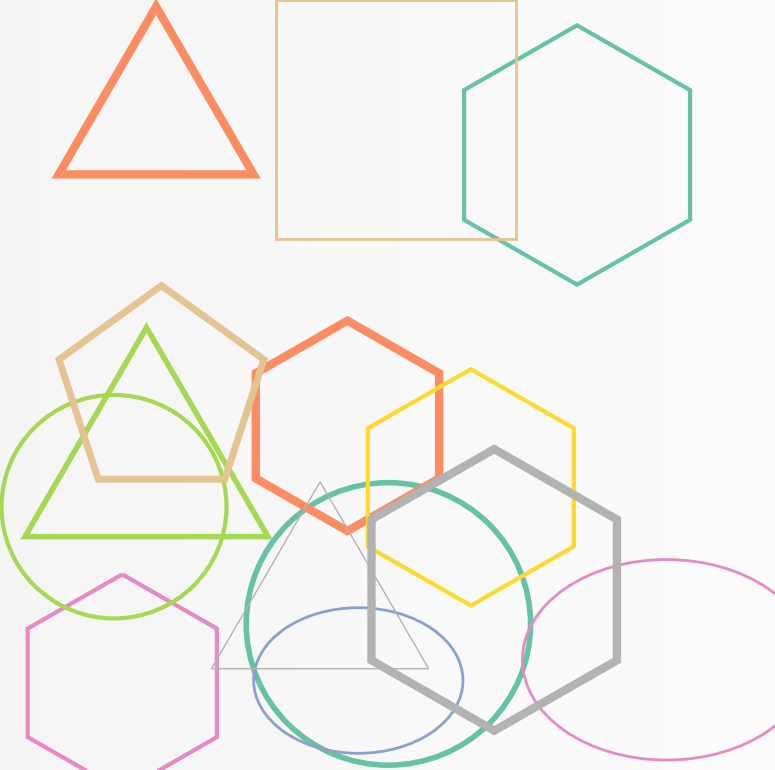[{"shape": "circle", "thickness": 2, "radius": 0.92, "center": [0.501, 0.19]}, {"shape": "hexagon", "thickness": 1.5, "radius": 0.84, "center": [0.745, 0.799]}, {"shape": "hexagon", "thickness": 3, "radius": 0.68, "center": [0.448, 0.447]}, {"shape": "triangle", "thickness": 3, "radius": 0.73, "center": [0.201, 0.846]}, {"shape": "oval", "thickness": 1, "radius": 0.68, "center": [0.462, 0.116]}, {"shape": "hexagon", "thickness": 1.5, "radius": 0.7, "center": [0.158, 0.113]}, {"shape": "oval", "thickness": 1, "radius": 0.93, "center": [0.86, 0.143]}, {"shape": "triangle", "thickness": 2, "radius": 0.91, "center": [0.189, 0.394]}, {"shape": "circle", "thickness": 1.5, "radius": 0.73, "center": [0.147, 0.342]}, {"shape": "hexagon", "thickness": 1.5, "radius": 0.77, "center": [0.607, 0.367]}, {"shape": "square", "thickness": 1, "radius": 0.78, "center": [0.511, 0.845]}, {"shape": "pentagon", "thickness": 2.5, "radius": 0.69, "center": [0.208, 0.49]}, {"shape": "triangle", "thickness": 0.5, "radius": 0.81, "center": [0.413, 0.212]}, {"shape": "hexagon", "thickness": 3, "radius": 0.91, "center": [0.638, 0.234]}]